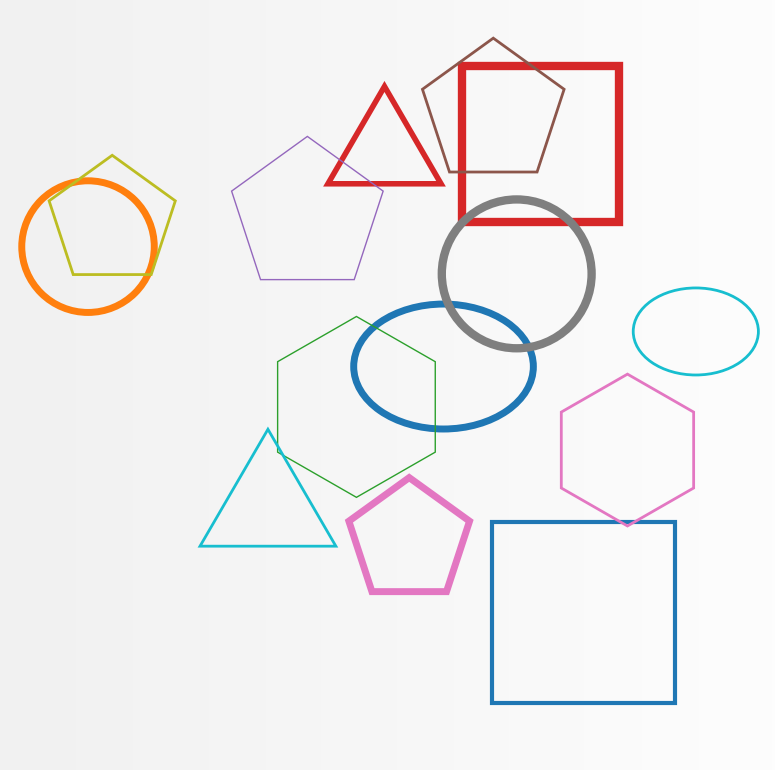[{"shape": "oval", "thickness": 2.5, "radius": 0.58, "center": [0.572, 0.524]}, {"shape": "square", "thickness": 1.5, "radius": 0.59, "center": [0.753, 0.205]}, {"shape": "circle", "thickness": 2.5, "radius": 0.43, "center": [0.114, 0.68]}, {"shape": "hexagon", "thickness": 0.5, "radius": 0.59, "center": [0.46, 0.472]}, {"shape": "square", "thickness": 3, "radius": 0.51, "center": [0.698, 0.813]}, {"shape": "triangle", "thickness": 2, "radius": 0.42, "center": [0.496, 0.803]}, {"shape": "pentagon", "thickness": 0.5, "radius": 0.51, "center": [0.397, 0.72]}, {"shape": "pentagon", "thickness": 1, "radius": 0.48, "center": [0.636, 0.854]}, {"shape": "pentagon", "thickness": 2.5, "radius": 0.41, "center": [0.528, 0.298]}, {"shape": "hexagon", "thickness": 1, "radius": 0.49, "center": [0.81, 0.416]}, {"shape": "circle", "thickness": 3, "radius": 0.48, "center": [0.667, 0.644]}, {"shape": "pentagon", "thickness": 1, "radius": 0.43, "center": [0.145, 0.713]}, {"shape": "oval", "thickness": 1, "radius": 0.4, "center": [0.898, 0.57]}, {"shape": "triangle", "thickness": 1, "radius": 0.51, "center": [0.346, 0.341]}]